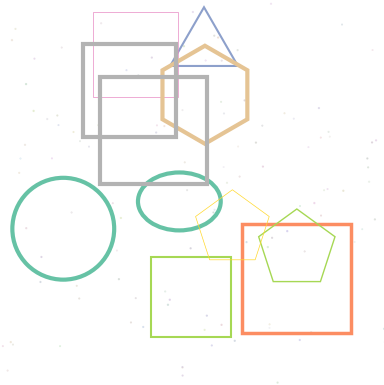[{"shape": "oval", "thickness": 3, "radius": 0.54, "center": [0.466, 0.477]}, {"shape": "circle", "thickness": 3, "radius": 0.66, "center": [0.164, 0.406]}, {"shape": "square", "thickness": 2.5, "radius": 0.71, "center": [0.769, 0.277]}, {"shape": "triangle", "thickness": 1.5, "radius": 0.51, "center": [0.53, 0.879]}, {"shape": "square", "thickness": 0.5, "radius": 0.55, "center": [0.352, 0.859]}, {"shape": "pentagon", "thickness": 1, "radius": 0.52, "center": [0.771, 0.353]}, {"shape": "square", "thickness": 1.5, "radius": 0.52, "center": [0.496, 0.229]}, {"shape": "pentagon", "thickness": 0.5, "radius": 0.5, "center": [0.604, 0.407]}, {"shape": "hexagon", "thickness": 3, "radius": 0.64, "center": [0.532, 0.754]}, {"shape": "square", "thickness": 3, "radius": 0.6, "center": [0.337, 0.766]}, {"shape": "square", "thickness": 3, "radius": 0.69, "center": [0.398, 0.66]}]